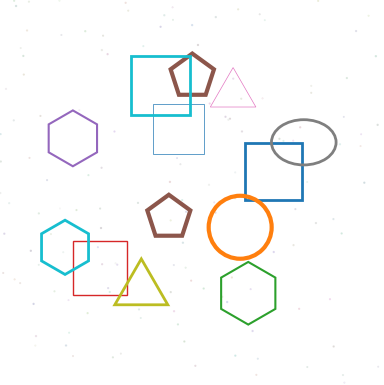[{"shape": "square", "thickness": 0.5, "radius": 0.33, "center": [0.464, 0.665]}, {"shape": "square", "thickness": 2, "radius": 0.37, "center": [0.709, 0.555]}, {"shape": "circle", "thickness": 3, "radius": 0.41, "center": [0.624, 0.41]}, {"shape": "hexagon", "thickness": 1.5, "radius": 0.41, "center": [0.645, 0.238]}, {"shape": "square", "thickness": 1, "radius": 0.36, "center": [0.26, 0.304]}, {"shape": "hexagon", "thickness": 1.5, "radius": 0.36, "center": [0.189, 0.641]}, {"shape": "pentagon", "thickness": 3, "radius": 0.3, "center": [0.499, 0.802]}, {"shape": "pentagon", "thickness": 3, "radius": 0.29, "center": [0.439, 0.435]}, {"shape": "triangle", "thickness": 0.5, "radius": 0.34, "center": [0.605, 0.756]}, {"shape": "oval", "thickness": 2, "radius": 0.42, "center": [0.789, 0.63]}, {"shape": "triangle", "thickness": 2, "radius": 0.4, "center": [0.367, 0.248]}, {"shape": "hexagon", "thickness": 2, "radius": 0.35, "center": [0.169, 0.358]}, {"shape": "square", "thickness": 2, "radius": 0.39, "center": [0.417, 0.778]}]